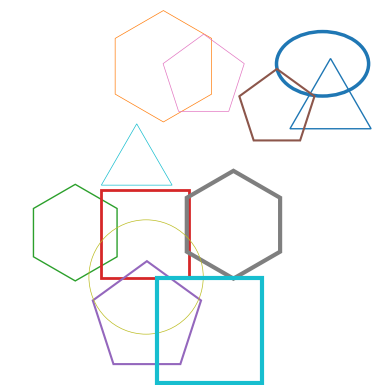[{"shape": "triangle", "thickness": 1, "radius": 0.61, "center": [0.859, 0.726]}, {"shape": "oval", "thickness": 2.5, "radius": 0.6, "center": [0.838, 0.834]}, {"shape": "hexagon", "thickness": 0.5, "radius": 0.72, "center": [0.424, 0.828]}, {"shape": "hexagon", "thickness": 1, "radius": 0.63, "center": [0.195, 0.396]}, {"shape": "square", "thickness": 2, "radius": 0.57, "center": [0.376, 0.392]}, {"shape": "pentagon", "thickness": 1.5, "radius": 0.74, "center": [0.382, 0.174]}, {"shape": "pentagon", "thickness": 1.5, "radius": 0.51, "center": [0.719, 0.718]}, {"shape": "pentagon", "thickness": 0.5, "radius": 0.55, "center": [0.529, 0.8]}, {"shape": "hexagon", "thickness": 3, "radius": 0.7, "center": [0.606, 0.416]}, {"shape": "circle", "thickness": 0.5, "radius": 0.74, "center": [0.379, 0.281]}, {"shape": "triangle", "thickness": 0.5, "radius": 0.53, "center": [0.355, 0.572]}, {"shape": "square", "thickness": 3, "radius": 0.68, "center": [0.544, 0.142]}]